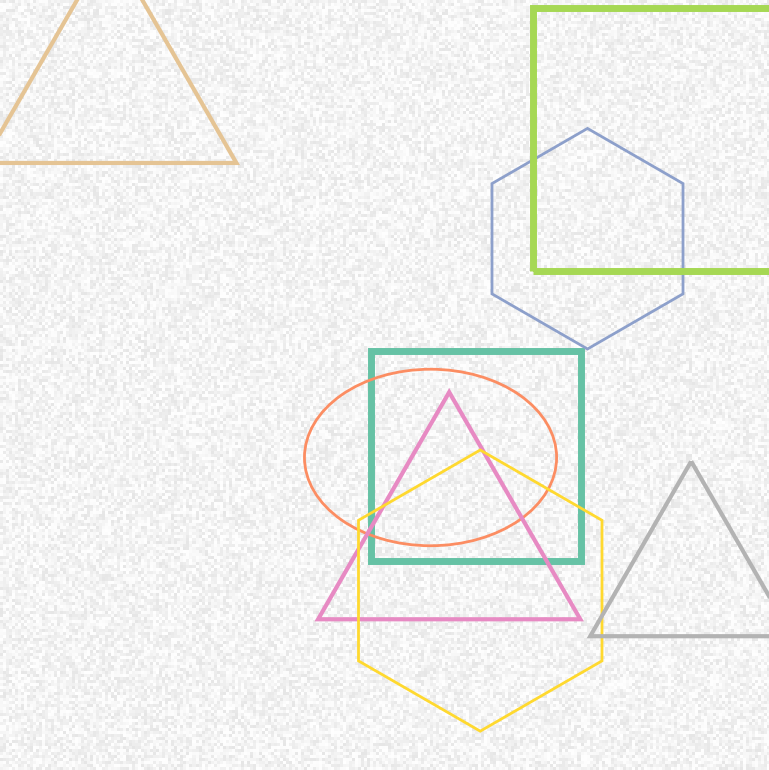[{"shape": "square", "thickness": 2.5, "radius": 0.68, "center": [0.618, 0.408]}, {"shape": "oval", "thickness": 1, "radius": 0.82, "center": [0.559, 0.406]}, {"shape": "hexagon", "thickness": 1, "radius": 0.72, "center": [0.763, 0.69]}, {"shape": "triangle", "thickness": 1.5, "radius": 0.98, "center": [0.583, 0.294]}, {"shape": "square", "thickness": 2.5, "radius": 0.85, "center": [0.862, 0.819]}, {"shape": "hexagon", "thickness": 1, "radius": 0.91, "center": [0.624, 0.233]}, {"shape": "triangle", "thickness": 1.5, "radius": 0.95, "center": [0.142, 0.883]}, {"shape": "triangle", "thickness": 1.5, "radius": 0.76, "center": [0.898, 0.249]}]